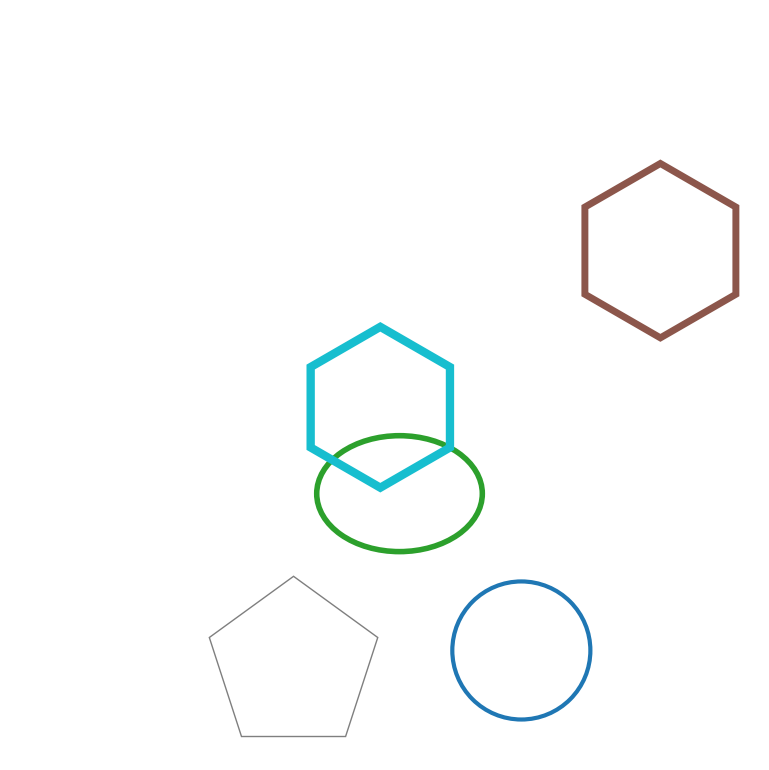[{"shape": "circle", "thickness": 1.5, "radius": 0.45, "center": [0.677, 0.155]}, {"shape": "oval", "thickness": 2, "radius": 0.54, "center": [0.519, 0.359]}, {"shape": "hexagon", "thickness": 2.5, "radius": 0.57, "center": [0.858, 0.674]}, {"shape": "pentagon", "thickness": 0.5, "radius": 0.57, "center": [0.381, 0.137]}, {"shape": "hexagon", "thickness": 3, "radius": 0.52, "center": [0.494, 0.471]}]